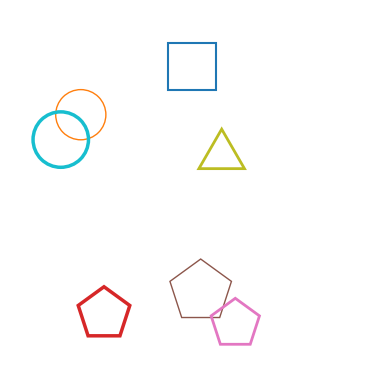[{"shape": "square", "thickness": 1.5, "radius": 0.31, "center": [0.499, 0.827]}, {"shape": "circle", "thickness": 1, "radius": 0.33, "center": [0.21, 0.702]}, {"shape": "pentagon", "thickness": 2.5, "radius": 0.35, "center": [0.27, 0.185]}, {"shape": "pentagon", "thickness": 1, "radius": 0.42, "center": [0.521, 0.243]}, {"shape": "pentagon", "thickness": 2, "radius": 0.33, "center": [0.611, 0.159]}, {"shape": "triangle", "thickness": 2, "radius": 0.34, "center": [0.576, 0.596]}, {"shape": "circle", "thickness": 2.5, "radius": 0.36, "center": [0.158, 0.637]}]